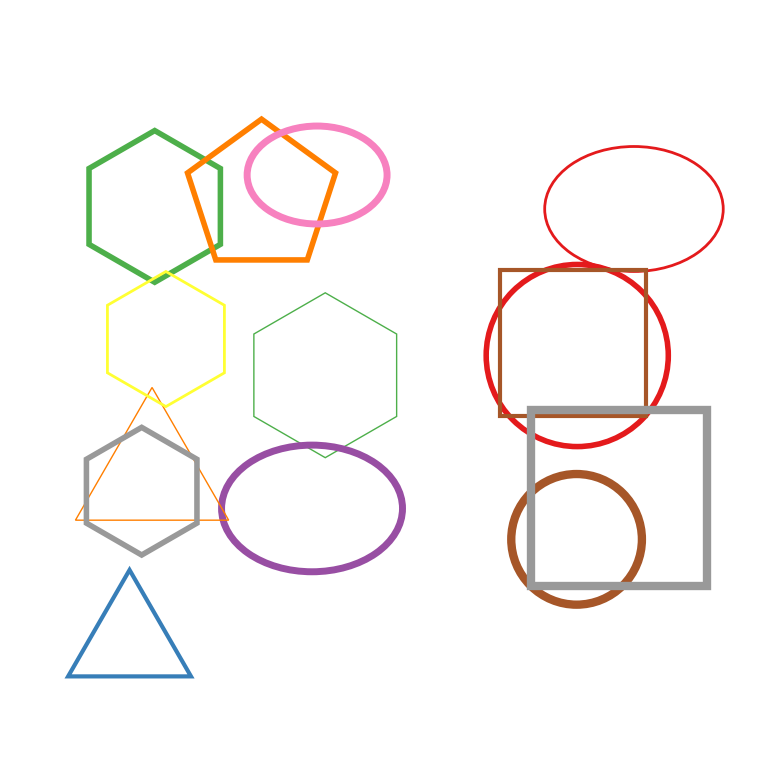[{"shape": "circle", "thickness": 2, "radius": 0.59, "center": [0.75, 0.538]}, {"shape": "oval", "thickness": 1, "radius": 0.58, "center": [0.823, 0.729]}, {"shape": "triangle", "thickness": 1.5, "radius": 0.46, "center": [0.168, 0.168]}, {"shape": "hexagon", "thickness": 0.5, "radius": 0.54, "center": [0.422, 0.513]}, {"shape": "hexagon", "thickness": 2, "radius": 0.49, "center": [0.201, 0.732]}, {"shape": "oval", "thickness": 2.5, "radius": 0.59, "center": [0.405, 0.34]}, {"shape": "triangle", "thickness": 0.5, "radius": 0.57, "center": [0.197, 0.382]}, {"shape": "pentagon", "thickness": 2, "radius": 0.51, "center": [0.34, 0.744]}, {"shape": "hexagon", "thickness": 1, "radius": 0.44, "center": [0.215, 0.56]}, {"shape": "square", "thickness": 1.5, "radius": 0.47, "center": [0.745, 0.555]}, {"shape": "circle", "thickness": 3, "radius": 0.42, "center": [0.749, 0.3]}, {"shape": "oval", "thickness": 2.5, "radius": 0.45, "center": [0.412, 0.773]}, {"shape": "square", "thickness": 3, "radius": 0.57, "center": [0.803, 0.353]}, {"shape": "hexagon", "thickness": 2, "radius": 0.41, "center": [0.184, 0.362]}]